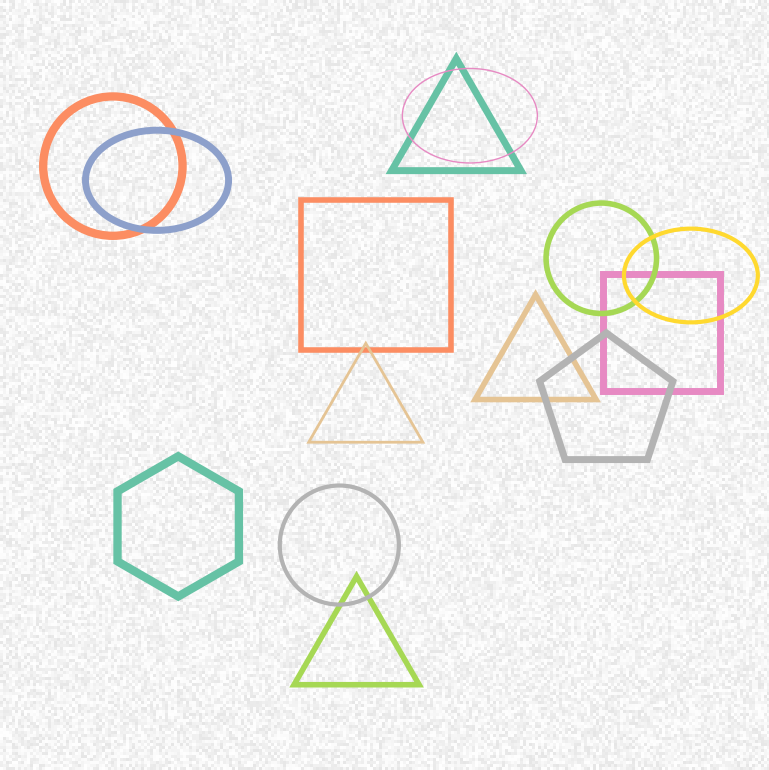[{"shape": "hexagon", "thickness": 3, "radius": 0.46, "center": [0.231, 0.316]}, {"shape": "triangle", "thickness": 2.5, "radius": 0.49, "center": [0.593, 0.827]}, {"shape": "square", "thickness": 2, "radius": 0.49, "center": [0.489, 0.643]}, {"shape": "circle", "thickness": 3, "radius": 0.45, "center": [0.147, 0.784]}, {"shape": "oval", "thickness": 2.5, "radius": 0.46, "center": [0.204, 0.766]}, {"shape": "oval", "thickness": 0.5, "radius": 0.44, "center": [0.61, 0.85]}, {"shape": "square", "thickness": 2.5, "radius": 0.38, "center": [0.859, 0.569]}, {"shape": "triangle", "thickness": 2, "radius": 0.47, "center": [0.463, 0.158]}, {"shape": "circle", "thickness": 2, "radius": 0.36, "center": [0.781, 0.665]}, {"shape": "oval", "thickness": 1.5, "radius": 0.43, "center": [0.897, 0.642]}, {"shape": "triangle", "thickness": 1, "radius": 0.43, "center": [0.475, 0.468]}, {"shape": "triangle", "thickness": 2, "radius": 0.45, "center": [0.696, 0.526]}, {"shape": "pentagon", "thickness": 2.5, "radius": 0.45, "center": [0.787, 0.477]}, {"shape": "circle", "thickness": 1.5, "radius": 0.39, "center": [0.441, 0.292]}]